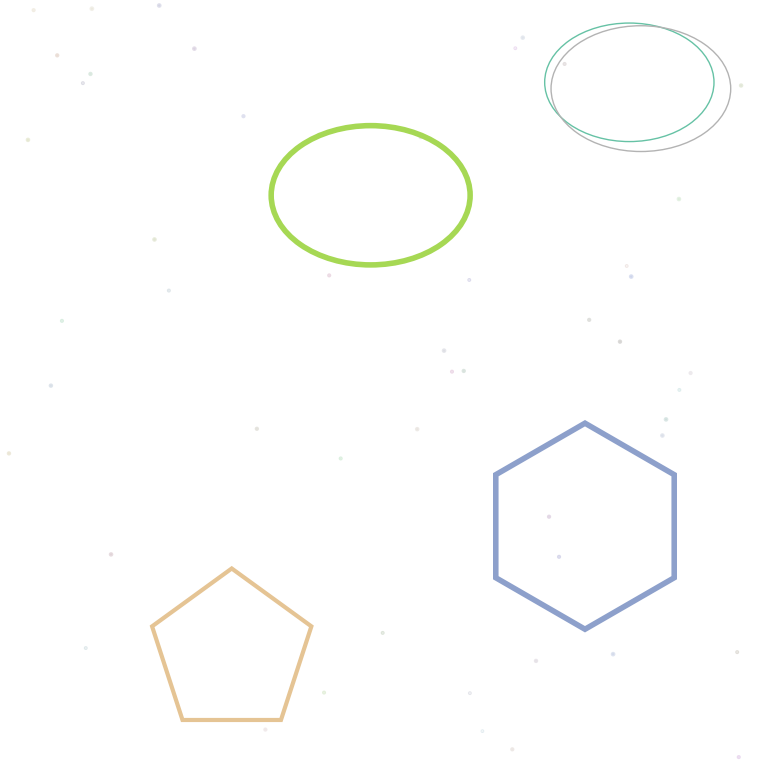[{"shape": "oval", "thickness": 0.5, "radius": 0.55, "center": [0.817, 0.893]}, {"shape": "hexagon", "thickness": 2, "radius": 0.67, "center": [0.76, 0.317]}, {"shape": "oval", "thickness": 2, "radius": 0.65, "center": [0.481, 0.746]}, {"shape": "pentagon", "thickness": 1.5, "radius": 0.54, "center": [0.301, 0.153]}, {"shape": "oval", "thickness": 0.5, "radius": 0.58, "center": [0.832, 0.885]}]